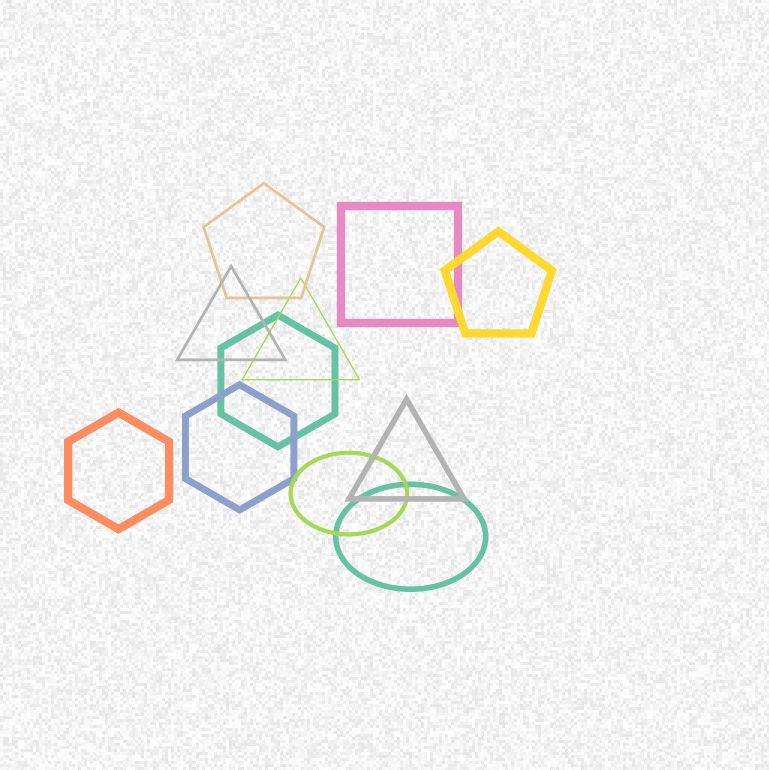[{"shape": "oval", "thickness": 2, "radius": 0.49, "center": [0.533, 0.303]}, {"shape": "hexagon", "thickness": 2.5, "radius": 0.43, "center": [0.361, 0.505]}, {"shape": "hexagon", "thickness": 3, "radius": 0.38, "center": [0.154, 0.388]}, {"shape": "hexagon", "thickness": 2.5, "radius": 0.41, "center": [0.311, 0.419]}, {"shape": "square", "thickness": 3, "radius": 0.38, "center": [0.519, 0.657]}, {"shape": "triangle", "thickness": 0.5, "radius": 0.44, "center": [0.391, 0.551]}, {"shape": "oval", "thickness": 1.5, "radius": 0.38, "center": [0.453, 0.359]}, {"shape": "pentagon", "thickness": 3, "radius": 0.37, "center": [0.647, 0.626]}, {"shape": "pentagon", "thickness": 1, "radius": 0.41, "center": [0.343, 0.68]}, {"shape": "triangle", "thickness": 2, "radius": 0.43, "center": [0.528, 0.395]}, {"shape": "triangle", "thickness": 1, "radius": 0.41, "center": [0.3, 0.573]}]